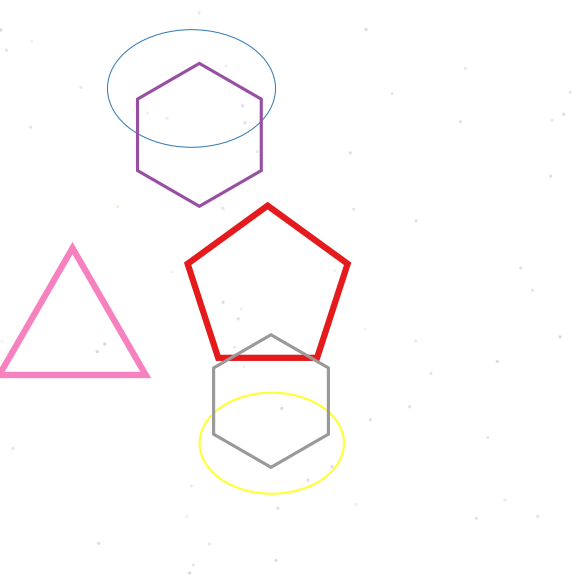[{"shape": "pentagon", "thickness": 3, "radius": 0.73, "center": [0.463, 0.497]}, {"shape": "oval", "thickness": 0.5, "radius": 0.73, "center": [0.332, 0.846]}, {"shape": "hexagon", "thickness": 1.5, "radius": 0.62, "center": [0.345, 0.766]}, {"shape": "oval", "thickness": 1, "radius": 0.63, "center": [0.471, 0.232]}, {"shape": "triangle", "thickness": 3, "radius": 0.73, "center": [0.126, 0.423]}, {"shape": "hexagon", "thickness": 1.5, "radius": 0.57, "center": [0.469, 0.305]}]